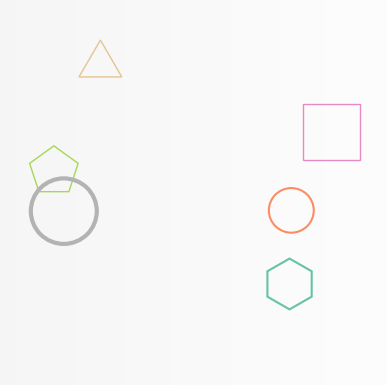[{"shape": "hexagon", "thickness": 1.5, "radius": 0.33, "center": [0.747, 0.262]}, {"shape": "circle", "thickness": 1.5, "radius": 0.29, "center": [0.752, 0.454]}, {"shape": "square", "thickness": 1, "radius": 0.37, "center": [0.855, 0.658]}, {"shape": "pentagon", "thickness": 1, "radius": 0.33, "center": [0.139, 0.555]}, {"shape": "triangle", "thickness": 1, "radius": 0.32, "center": [0.259, 0.832]}, {"shape": "circle", "thickness": 3, "radius": 0.43, "center": [0.165, 0.452]}]